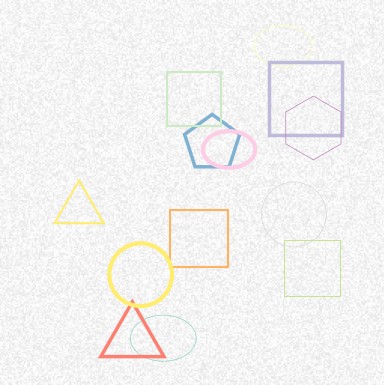[{"shape": "oval", "thickness": 0.5, "radius": 0.43, "center": [0.424, 0.122]}, {"shape": "oval", "thickness": 0.5, "radius": 0.38, "center": [0.736, 0.88]}, {"shape": "square", "thickness": 2.5, "radius": 0.48, "center": [0.794, 0.745]}, {"shape": "triangle", "thickness": 2.5, "radius": 0.47, "center": [0.344, 0.121]}, {"shape": "pentagon", "thickness": 2.5, "radius": 0.38, "center": [0.551, 0.628]}, {"shape": "square", "thickness": 1.5, "radius": 0.37, "center": [0.517, 0.381]}, {"shape": "square", "thickness": 0.5, "radius": 0.37, "center": [0.811, 0.303]}, {"shape": "oval", "thickness": 3, "radius": 0.34, "center": [0.595, 0.612]}, {"shape": "circle", "thickness": 0.5, "radius": 0.42, "center": [0.763, 0.443]}, {"shape": "hexagon", "thickness": 0.5, "radius": 0.41, "center": [0.814, 0.668]}, {"shape": "square", "thickness": 1.5, "radius": 0.35, "center": [0.505, 0.742]}, {"shape": "circle", "thickness": 3, "radius": 0.41, "center": [0.365, 0.287]}, {"shape": "triangle", "thickness": 1.5, "radius": 0.37, "center": [0.206, 0.457]}]